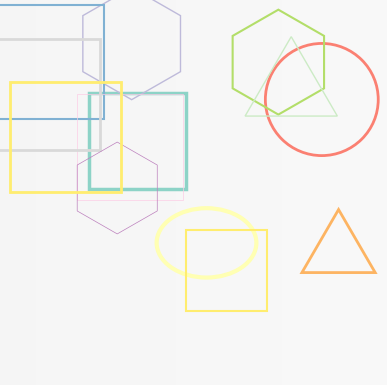[{"shape": "square", "thickness": 2.5, "radius": 0.63, "center": [0.356, 0.634]}, {"shape": "oval", "thickness": 3, "radius": 0.64, "center": [0.533, 0.369]}, {"shape": "hexagon", "thickness": 1, "radius": 0.73, "center": [0.34, 0.887]}, {"shape": "circle", "thickness": 2, "radius": 0.73, "center": [0.83, 0.741]}, {"shape": "square", "thickness": 1.5, "radius": 0.74, "center": [0.122, 0.839]}, {"shape": "triangle", "thickness": 2, "radius": 0.55, "center": [0.874, 0.347]}, {"shape": "hexagon", "thickness": 1.5, "radius": 0.68, "center": [0.718, 0.839]}, {"shape": "square", "thickness": 0.5, "radius": 0.69, "center": [0.336, 0.618]}, {"shape": "square", "thickness": 2, "radius": 0.72, "center": [0.114, 0.755]}, {"shape": "hexagon", "thickness": 0.5, "radius": 0.6, "center": [0.303, 0.512]}, {"shape": "triangle", "thickness": 1, "radius": 0.69, "center": [0.752, 0.767]}, {"shape": "square", "thickness": 2, "radius": 0.72, "center": [0.168, 0.643]}, {"shape": "square", "thickness": 1.5, "radius": 0.53, "center": [0.584, 0.298]}]